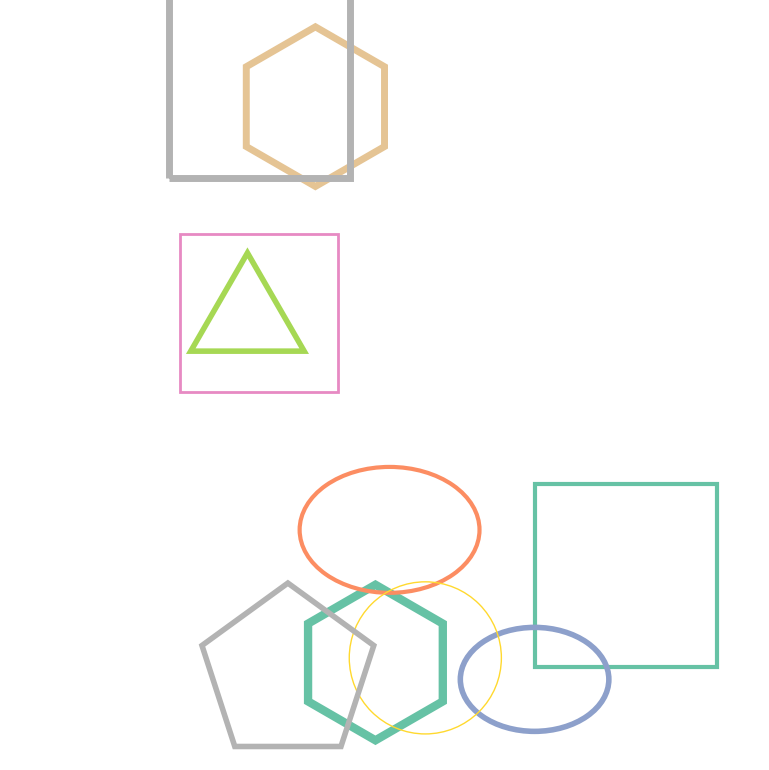[{"shape": "hexagon", "thickness": 3, "radius": 0.51, "center": [0.488, 0.14]}, {"shape": "square", "thickness": 1.5, "radius": 0.59, "center": [0.813, 0.253]}, {"shape": "oval", "thickness": 1.5, "radius": 0.58, "center": [0.506, 0.312]}, {"shape": "oval", "thickness": 2, "radius": 0.48, "center": [0.694, 0.118]}, {"shape": "square", "thickness": 1, "radius": 0.51, "center": [0.337, 0.594]}, {"shape": "triangle", "thickness": 2, "radius": 0.43, "center": [0.321, 0.586]}, {"shape": "circle", "thickness": 0.5, "radius": 0.49, "center": [0.552, 0.146]}, {"shape": "hexagon", "thickness": 2.5, "radius": 0.52, "center": [0.41, 0.862]}, {"shape": "square", "thickness": 2.5, "radius": 0.59, "center": [0.337, 0.887]}, {"shape": "pentagon", "thickness": 2, "radius": 0.59, "center": [0.374, 0.125]}]